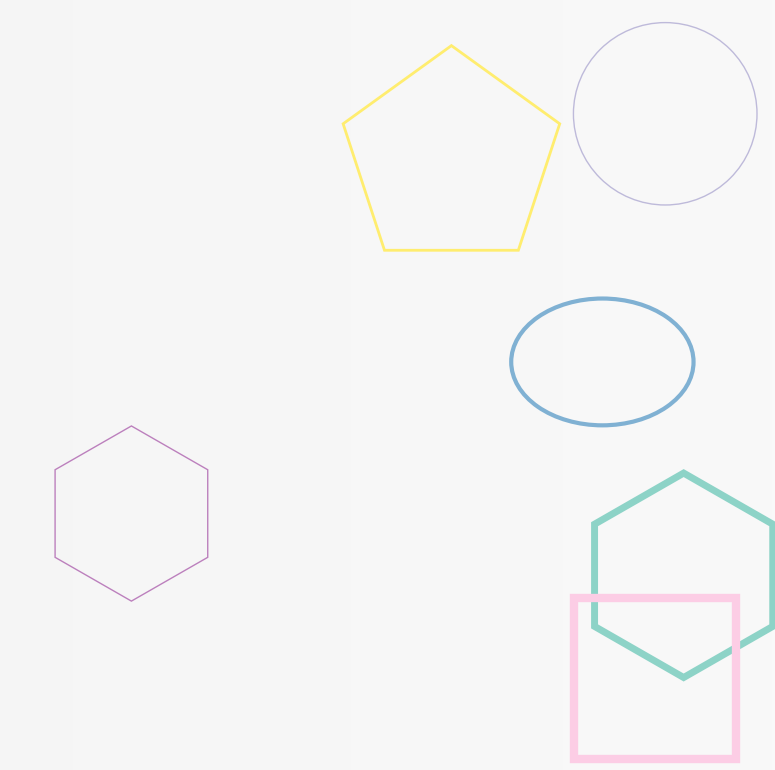[{"shape": "hexagon", "thickness": 2.5, "radius": 0.66, "center": [0.882, 0.253]}, {"shape": "circle", "thickness": 0.5, "radius": 0.59, "center": [0.858, 0.852]}, {"shape": "oval", "thickness": 1.5, "radius": 0.59, "center": [0.777, 0.53]}, {"shape": "square", "thickness": 3, "radius": 0.52, "center": [0.845, 0.119]}, {"shape": "hexagon", "thickness": 0.5, "radius": 0.57, "center": [0.17, 0.333]}, {"shape": "pentagon", "thickness": 1, "radius": 0.73, "center": [0.582, 0.794]}]